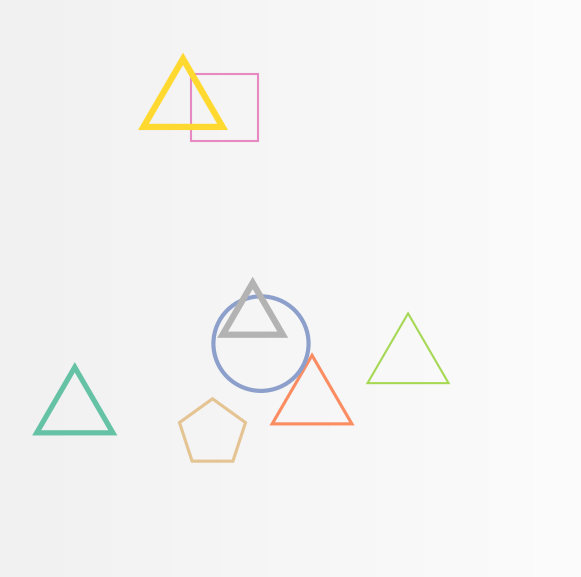[{"shape": "triangle", "thickness": 2.5, "radius": 0.38, "center": [0.129, 0.287]}, {"shape": "triangle", "thickness": 1.5, "radius": 0.4, "center": [0.537, 0.305]}, {"shape": "circle", "thickness": 2, "radius": 0.41, "center": [0.449, 0.404]}, {"shape": "square", "thickness": 1, "radius": 0.29, "center": [0.386, 0.813]}, {"shape": "triangle", "thickness": 1, "radius": 0.4, "center": [0.702, 0.376]}, {"shape": "triangle", "thickness": 3, "radius": 0.39, "center": [0.315, 0.819]}, {"shape": "pentagon", "thickness": 1.5, "radius": 0.3, "center": [0.366, 0.249]}, {"shape": "triangle", "thickness": 3, "radius": 0.3, "center": [0.435, 0.449]}]